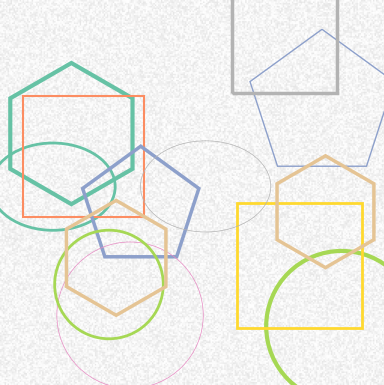[{"shape": "hexagon", "thickness": 3, "radius": 0.92, "center": [0.185, 0.653]}, {"shape": "oval", "thickness": 2, "radius": 0.81, "center": [0.137, 0.515]}, {"shape": "square", "thickness": 1.5, "radius": 0.78, "center": [0.218, 0.593]}, {"shape": "pentagon", "thickness": 1, "radius": 0.98, "center": [0.836, 0.727]}, {"shape": "pentagon", "thickness": 2.5, "radius": 0.79, "center": [0.366, 0.461]}, {"shape": "circle", "thickness": 0.5, "radius": 0.95, "center": [0.338, 0.181]}, {"shape": "circle", "thickness": 2, "radius": 0.71, "center": [0.283, 0.261]}, {"shape": "circle", "thickness": 3, "radius": 0.98, "center": [0.887, 0.152]}, {"shape": "square", "thickness": 2, "radius": 0.81, "center": [0.777, 0.31]}, {"shape": "hexagon", "thickness": 2.5, "radius": 0.73, "center": [0.845, 0.45]}, {"shape": "hexagon", "thickness": 2.5, "radius": 0.75, "center": [0.302, 0.33]}, {"shape": "oval", "thickness": 0.5, "radius": 0.85, "center": [0.534, 0.516]}, {"shape": "square", "thickness": 2.5, "radius": 0.68, "center": [0.74, 0.895]}]